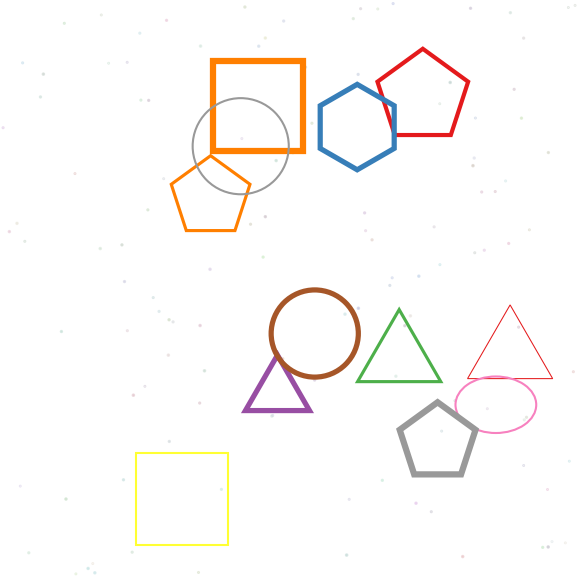[{"shape": "pentagon", "thickness": 2, "radius": 0.41, "center": [0.732, 0.832]}, {"shape": "triangle", "thickness": 0.5, "radius": 0.43, "center": [0.883, 0.386]}, {"shape": "hexagon", "thickness": 2.5, "radius": 0.37, "center": [0.619, 0.779]}, {"shape": "triangle", "thickness": 1.5, "radius": 0.42, "center": [0.691, 0.38]}, {"shape": "triangle", "thickness": 2.5, "radius": 0.32, "center": [0.48, 0.32]}, {"shape": "square", "thickness": 3, "radius": 0.39, "center": [0.447, 0.816]}, {"shape": "pentagon", "thickness": 1.5, "radius": 0.36, "center": [0.365, 0.658]}, {"shape": "square", "thickness": 1, "radius": 0.4, "center": [0.315, 0.135]}, {"shape": "circle", "thickness": 2.5, "radius": 0.38, "center": [0.545, 0.422]}, {"shape": "oval", "thickness": 1, "radius": 0.35, "center": [0.859, 0.298]}, {"shape": "pentagon", "thickness": 3, "radius": 0.35, "center": [0.758, 0.234]}, {"shape": "circle", "thickness": 1, "radius": 0.42, "center": [0.417, 0.746]}]